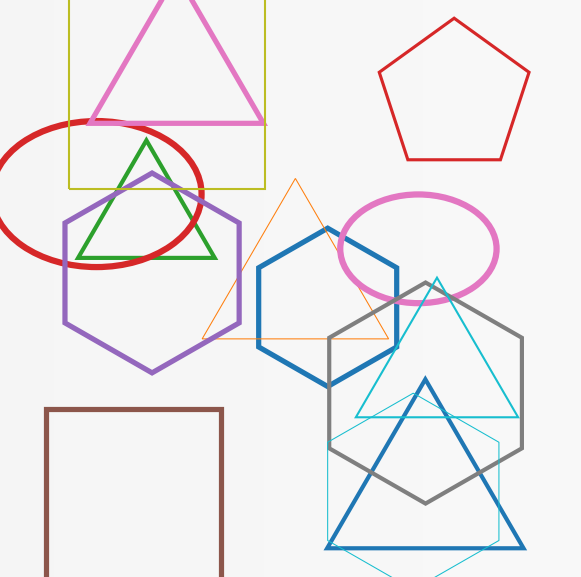[{"shape": "hexagon", "thickness": 2.5, "radius": 0.69, "center": [0.564, 0.467]}, {"shape": "triangle", "thickness": 2, "radius": 0.98, "center": [0.732, 0.147]}, {"shape": "triangle", "thickness": 0.5, "radius": 0.93, "center": [0.508, 0.505]}, {"shape": "triangle", "thickness": 2, "radius": 0.68, "center": [0.252, 0.62]}, {"shape": "oval", "thickness": 3, "radius": 0.9, "center": [0.166, 0.663]}, {"shape": "pentagon", "thickness": 1.5, "radius": 0.68, "center": [0.781, 0.832]}, {"shape": "hexagon", "thickness": 2.5, "radius": 0.87, "center": [0.262, 0.527]}, {"shape": "square", "thickness": 2.5, "radius": 0.75, "center": [0.23, 0.142]}, {"shape": "oval", "thickness": 3, "radius": 0.67, "center": [0.72, 0.568]}, {"shape": "triangle", "thickness": 2.5, "radius": 0.86, "center": [0.304, 0.872]}, {"shape": "hexagon", "thickness": 2, "radius": 0.96, "center": [0.732, 0.319]}, {"shape": "square", "thickness": 1, "radius": 0.84, "center": [0.288, 0.84]}, {"shape": "triangle", "thickness": 1, "radius": 0.81, "center": [0.752, 0.357]}, {"shape": "hexagon", "thickness": 0.5, "radius": 0.85, "center": [0.711, 0.148]}]